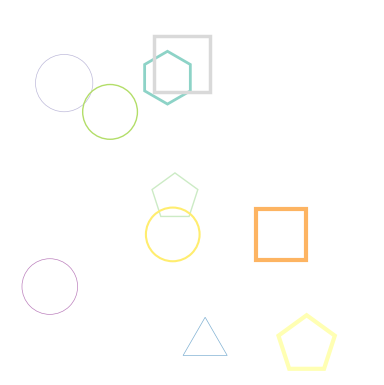[{"shape": "hexagon", "thickness": 2, "radius": 0.34, "center": [0.435, 0.798]}, {"shape": "pentagon", "thickness": 3, "radius": 0.38, "center": [0.796, 0.104]}, {"shape": "circle", "thickness": 0.5, "radius": 0.37, "center": [0.167, 0.784]}, {"shape": "triangle", "thickness": 0.5, "radius": 0.33, "center": [0.533, 0.11]}, {"shape": "square", "thickness": 3, "radius": 0.33, "center": [0.729, 0.391]}, {"shape": "circle", "thickness": 1, "radius": 0.36, "center": [0.286, 0.709]}, {"shape": "square", "thickness": 2.5, "radius": 0.36, "center": [0.473, 0.834]}, {"shape": "circle", "thickness": 0.5, "radius": 0.36, "center": [0.129, 0.256]}, {"shape": "pentagon", "thickness": 1, "radius": 0.31, "center": [0.454, 0.488]}, {"shape": "circle", "thickness": 1.5, "radius": 0.35, "center": [0.449, 0.391]}]